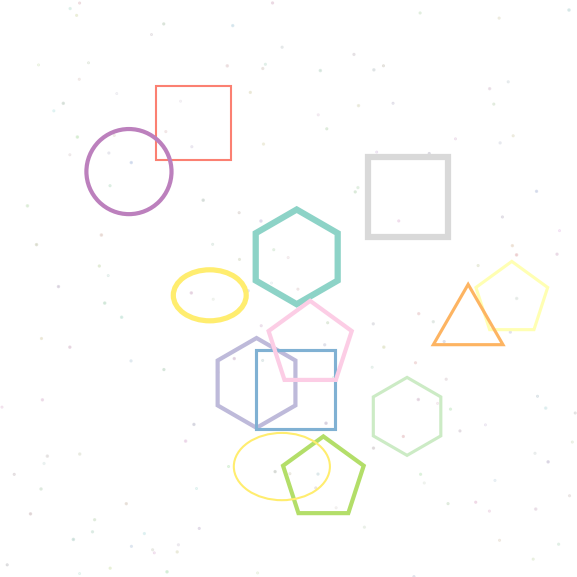[{"shape": "hexagon", "thickness": 3, "radius": 0.41, "center": [0.514, 0.554]}, {"shape": "pentagon", "thickness": 1.5, "radius": 0.33, "center": [0.886, 0.481]}, {"shape": "hexagon", "thickness": 2, "radius": 0.39, "center": [0.444, 0.336]}, {"shape": "square", "thickness": 1, "radius": 0.32, "center": [0.335, 0.786]}, {"shape": "square", "thickness": 1.5, "radius": 0.34, "center": [0.512, 0.325]}, {"shape": "triangle", "thickness": 1.5, "radius": 0.35, "center": [0.811, 0.437]}, {"shape": "pentagon", "thickness": 2, "radius": 0.37, "center": [0.56, 0.17]}, {"shape": "pentagon", "thickness": 2, "radius": 0.38, "center": [0.537, 0.403]}, {"shape": "square", "thickness": 3, "radius": 0.35, "center": [0.707, 0.659]}, {"shape": "circle", "thickness": 2, "radius": 0.37, "center": [0.223, 0.702]}, {"shape": "hexagon", "thickness": 1.5, "radius": 0.34, "center": [0.705, 0.278]}, {"shape": "oval", "thickness": 2.5, "radius": 0.32, "center": [0.363, 0.488]}, {"shape": "oval", "thickness": 1, "radius": 0.42, "center": [0.488, 0.191]}]